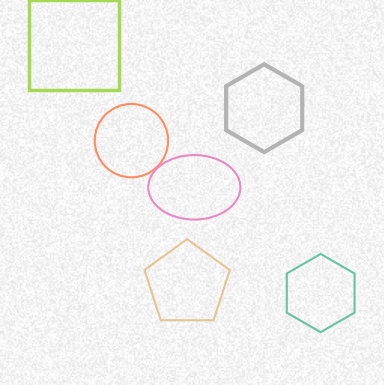[{"shape": "hexagon", "thickness": 1.5, "radius": 0.51, "center": [0.833, 0.239]}, {"shape": "circle", "thickness": 1.5, "radius": 0.48, "center": [0.341, 0.635]}, {"shape": "oval", "thickness": 1.5, "radius": 0.6, "center": [0.505, 0.513]}, {"shape": "square", "thickness": 2.5, "radius": 0.58, "center": [0.193, 0.883]}, {"shape": "pentagon", "thickness": 1.5, "radius": 0.58, "center": [0.486, 0.262]}, {"shape": "hexagon", "thickness": 3, "radius": 0.57, "center": [0.686, 0.719]}]